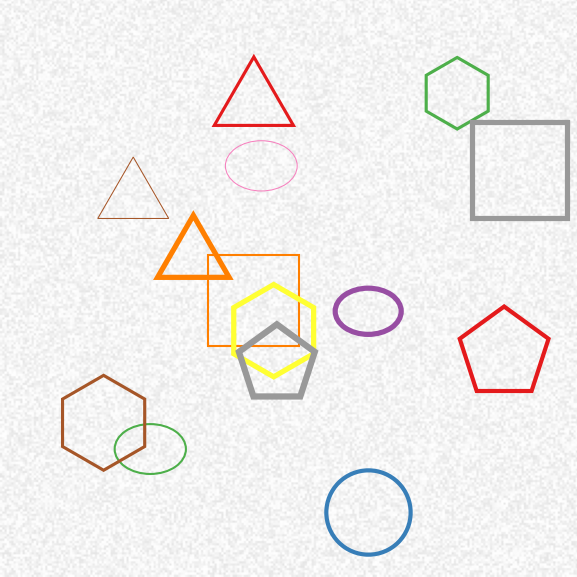[{"shape": "triangle", "thickness": 1.5, "radius": 0.4, "center": [0.44, 0.822]}, {"shape": "pentagon", "thickness": 2, "radius": 0.4, "center": [0.873, 0.388]}, {"shape": "circle", "thickness": 2, "radius": 0.36, "center": [0.638, 0.112]}, {"shape": "hexagon", "thickness": 1.5, "radius": 0.31, "center": [0.792, 0.838]}, {"shape": "oval", "thickness": 1, "radius": 0.31, "center": [0.26, 0.222]}, {"shape": "oval", "thickness": 2.5, "radius": 0.29, "center": [0.638, 0.46]}, {"shape": "square", "thickness": 1, "radius": 0.39, "center": [0.439, 0.479]}, {"shape": "triangle", "thickness": 2.5, "radius": 0.36, "center": [0.335, 0.555]}, {"shape": "hexagon", "thickness": 2.5, "radius": 0.4, "center": [0.474, 0.427]}, {"shape": "hexagon", "thickness": 1.5, "radius": 0.41, "center": [0.179, 0.267]}, {"shape": "triangle", "thickness": 0.5, "radius": 0.35, "center": [0.231, 0.656]}, {"shape": "oval", "thickness": 0.5, "radius": 0.31, "center": [0.452, 0.712]}, {"shape": "pentagon", "thickness": 3, "radius": 0.35, "center": [0.479, 0.368]}, {"shape": "square", "thickness": 2.5, "radius": 0.41, "center": [0.9, 0.704]}]